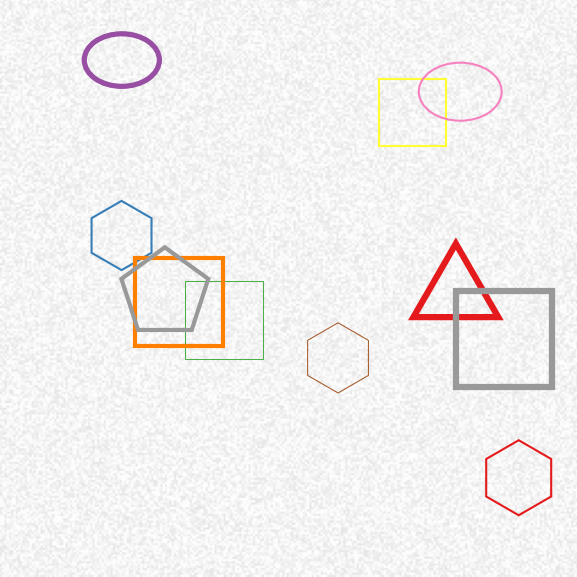[{"shape": "hexagon", "thickness": 1, "radius": 0.32, "center": [0.898, 0.172]}, {"shape": "triangle", "thickness": 3, "radius": 0.42, "center": [0.789, 0.492]}, {"shape": "hexagon", "thickness": 1, "radius": 0.3, "center": [0.21, 0.591]}, {"shape": "square", "thickness": 0.5, "radius": 0.34, "center": [0.388, 0.445]}, {"shape": "oval", "thickness": 2.5, "radius": 0.33, "center": [0.211, 0.895]}, {"shape": "square", "thickness": 2, "radius": 0.38, "center": [0.31, 0.476]}, {"shape": "square", "thickness": 1, "radius": 0.29, "center": [0.714, 0.804]}, {"shape": "hexagon", "thickness": 0.5, "radius": 0.3, "center": [0.585, 0.379]}, {"shape": "oval", "thickness": 1, "radius": 0.36, "center": [0.797, 0.84]}, {"shape": "pentagon", "thickness": 2, "radius": 0.4, "center": [0.285, 0.492]}, {"shape": "square", "thickness": 3, "radius": 0.41, "center": [0.872, 0.412]}]